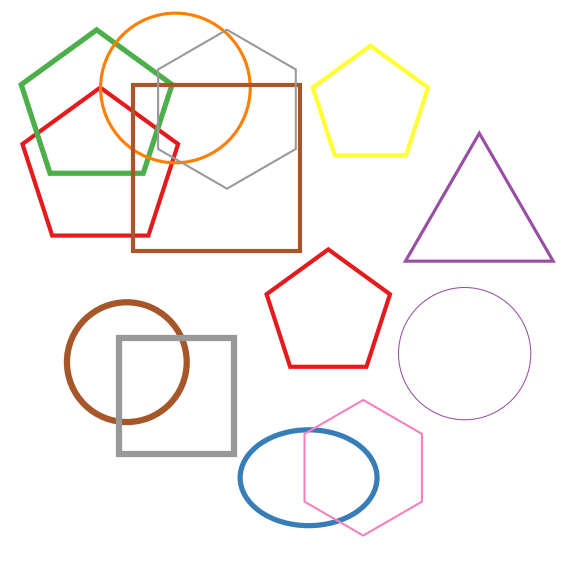[{"shape": "pentagon", "thickness": 2, "radius": 0.71, "center": [0.174, 0.706]}, {"shape": "pentagon", "thickness": 2, "radius": 0.56, "center": [0.568, 0.455]}, {"shape": "oval", "thickness": 2.5, "radius": 0.59, "center": [0.534, 0.172]}, {"shape": "pentagon", "thickness": 2.5, "radius": 0.69, "center": [0.167, 0.81]}, {"shape": "triangle", "thickness": 1.5, "radius": 0.74, "center": [0.83, 0.621]}, {"shape": "circle", "thickness": 0.5, "radius": 0.57, "center": [0.805, 0.387]}, {"shape": "circle", "thickness": 1.5, "radius": 0.65, "center": [0.304, 0.847]}, {"shape": "pentagon", "thickness": 2, "radius": 0.52, "center": [0.641, 0.815]}, {"shape": "circle", "thickness": 3, "radius": 0.52, "center": [0.22, 0.372]}, {"shape": "square", "thickness": 2, "radius": 0.72, "center": [0.375, 0.708]}, {"shape": "hexagon", "thickness": 1, "radius": 0.59, "center": [0.629, 0.189]}, {"shape": "square", "thickness": 3, "radius": 0.5, "center": [0.305, 0.313]}, {"shape": "hexagon", "thickness": 1, "radius": 0.69, "center": [0.393, 0.81]}]